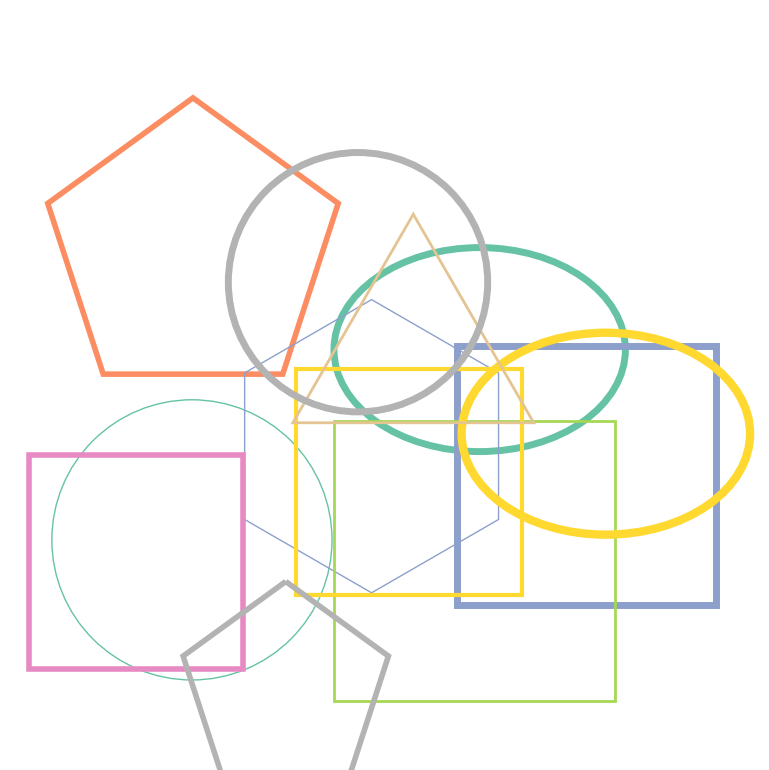[{"shape": "circle", "thickness": 0.5, "radius": 0.91, "center": [0.249, 0.299]}, {"shape": "oval", "thickness": 2.5, "radius": 0.95, "center": [0.623, 0.546]}, {"shape": "pentagon", "thickness": 2, "radius": 0.99, "center": [0.251, 0.675]}, {"shape": "hexagon", "thickness": 0.5, "radius": 0.95, "center": [0.483, 0.421]}, {"shape": "square", "thickness": 2.5, "radius": 0.84, "center": [0.762, 0.383]}, {"shape": "square", "thickness": 2, "radius": 0.69, "center": [0.176, 0.27]}, {"shape": "square", "thickness": 1, "radius": 0.91, "center": [0.616, 0.271]}, {"shape": "square", "thickness": 1.5, "radius": 0.73, "center": [0.531, 0.374]}, {"shape": "oval", "thickness": 3, "radius": 0.94, "center": [0.787, 0.437]}, {"shape": "triangle", "thickness": 1, "radius": 0.9, "center": [0.537, 0.541]}, {"shape": "pentagon", "thickness": 2, "radius": 0.7, "center": [0.371, 0.105]}, {"shape": "circle", "thickness": 2.5, "radius": 0.84, "center": [0.465, 0.634]}]